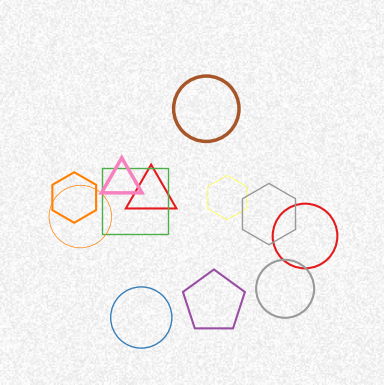[{"shape": "triangle", "thickness": 1.5, "radius": 0.38, "center": [0.393, 0.496]}, {"shape": "circle", "thickness": 1.5, "radius": 0.42, "center": [0.792, 0.387]}, {"shape": "circle", "thickness": 1, "radius": 0.4, "center": [0.367, 0.175]}, {"shape": "square", "thickness": 1, "radius": 0.43, "center": [0.35, 0.479]}, {"shape": "pentagon", "thickness": 1.5, "radius": 0.42, "center": [0.556, 0.216]}, {"shape": "circle", "thickness": 0.5, "radius": 0.41, "center": [0.209, 0.438]}, {"shape": "hexagon", "thickness": 1.5, "radius": 0.33, "center": [0.193, 0.487]}, {"shape": "hexagon", "thickness": 0.5, "radius": 0.29, "center": [0.59, 0.487]}, {"shape": "circle", "thickness": 2.5, "radius": 0.42, "center": [0.536, 0.718]}, {"shape": "triangle", "thickness": 2.5, "radius": 0.3, "center": [0.316, 0.529]}, {"shape": "hexagon", "thickness": 1, "radius": 0.4, "center": [0.699, 0.444]}, {"shape": "circle", "thickness": 1.5, "radius": 0.38, "center": [0.741, 0.25]}]